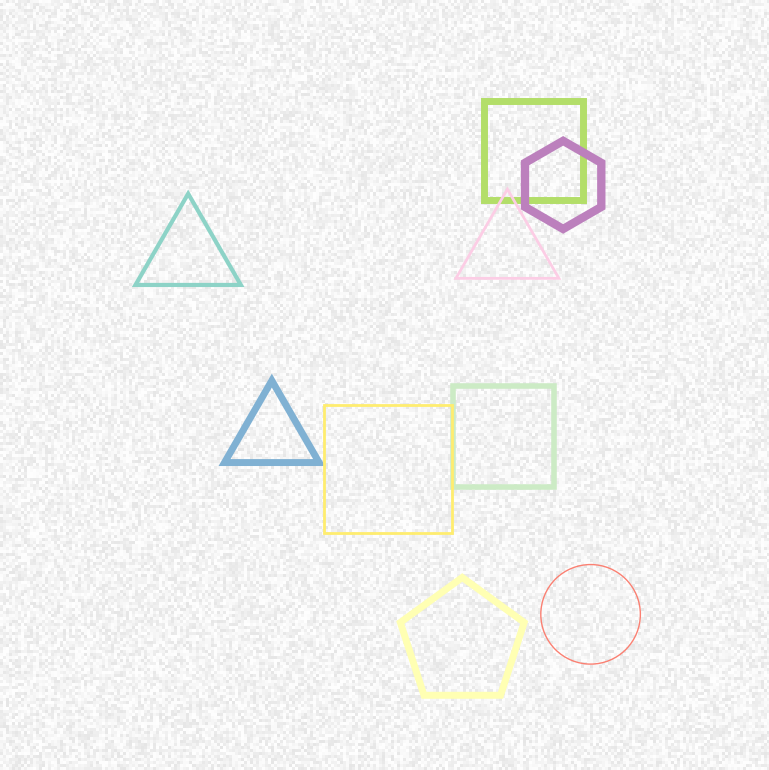[{"shape": "triangle", "thickness": 1.5, "radius": 0.4, "center": [0.244, 0.669]}, {"shape": "pentagon", "thickness": 2.5, "radius": 0.42, "center": [0.6, 0.165]}, {"shape": "circle", "thickness": 0.5, "radius": 0.32, "center": [0.767, 0.202]}, {"shape": "triangle", "thickness": 2.5, "radius": 0.35, "center": [0.353, 0.435]}, {"shape": "square", "thickness": 2.5, "radius": 0.32, "center": [0.693, 0.805]}, {"shape": "triangle", "thickness": 1, "radius": 0.39, "center": [0.659, 0.677]}, {"shape": "hexagon", "thickness": 3, "radius": 0.29, "center": [0.731, 0.76]}, {"shape": "square", "thickness": 2, "radius": 0.33, "center": [0.654, 0.433]}, {"shape": "square", "thickness": 1, "radius": 0.42, "center": [0.504, 0.391]}]